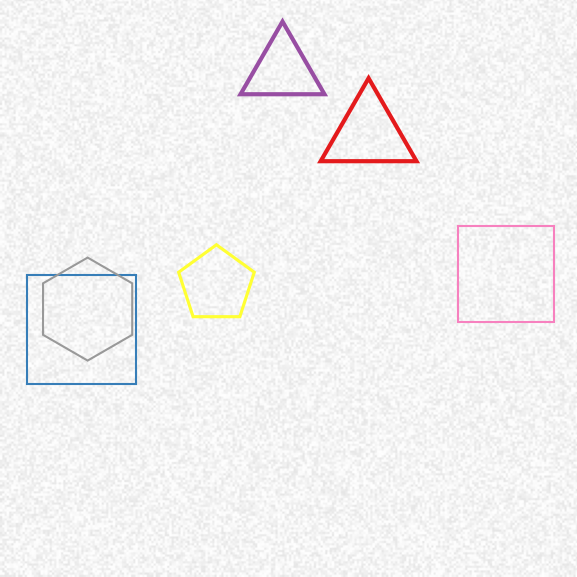[{"shape": "triangle", "thickness": 2, "radius": 0.48, "center": [0.638, 0.768]}, {"shape": "square", "thickness": 1, "radius": 0.47, "center": [0.141, 0.429]}, {"shape": "triangle", "thickness": 2, "radius": 0.42, "center": [0.489, 0.878]}, {"shape": "pentagon", "thickness": 1.5, "radius": 0.34, "center": [0.375, 0.506]}, {"shape": "square", "thickness": 1, "radius": 0.41, "center": [0.876, 0.525]}, {"shape": "hexagon", "thickness": 1, "radius": 0.45, "center": [0.152, 0.464]}]